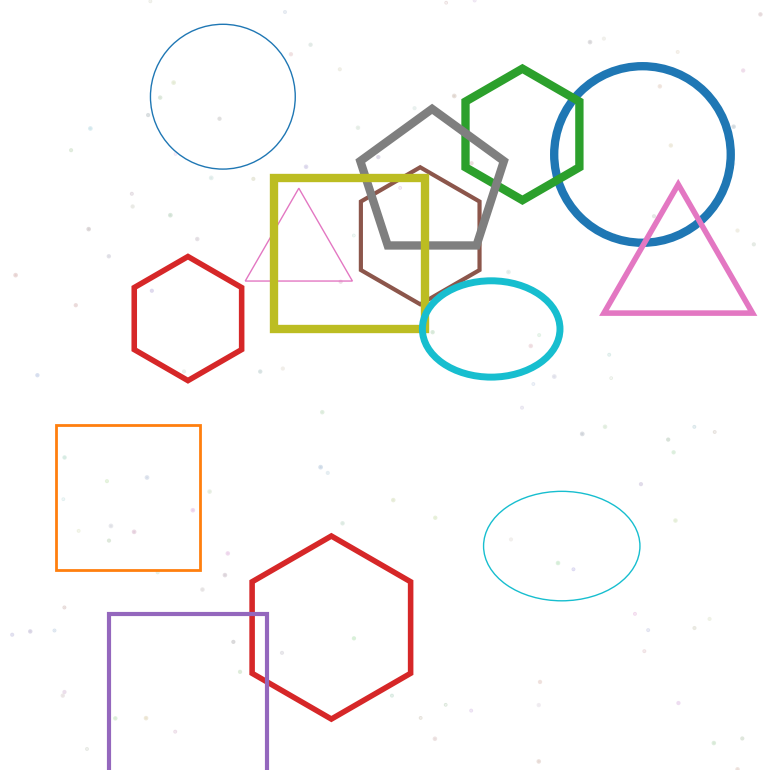[{"shape": "circle", "thickness": 0.5, "radius": 0.47, "center": [0.289, 0.874]}, {"shape": "circle", "thickness": 3, "radius": 0.57, "center": [0.834, 0.799]}, {"shape": "square", "thickness": 1, "radius": 0.47, "center": [0.166, 0.354]}, {"shape": "hexagon", "thickness": 3, "radius": 0.43, "center": [0.678, 0.825]}, {"shape": "hexagon", "thickness": 2, "radius": 0.59, "center": [0.43, 0.185]}, {"shape": "hexagon", "thickness": 2, "radius": 0.4, "center": [0.244, 0.586]}, {"shape": "square", "thickness": 1.5, "radius": 0.51, "center": [0.244, 0.1]}, {"shape": "hexagon", "thickness": 1.5, "radius": 0.44, "center": [0.546, 0.694]}, {"shape": "triangle", "thickness": 2, "radius": 0.56, "center": [0.881, 0.649]}, {"shape": "triangle", "thickness": 0.5, "radius": 0.4, "center": [0.388, 0.675]}, {"shape": "pentagon", "thickness": 3, "radius": 0.49, "center": [0.561, 0.761]}, {"shape": "square", "thickness": 3, "radius": 0.49, "center": [0.454, 0.671]}, {"shape": "oval", "thickness": 0.5, "radius": 0.51, "center": [0.73, 0.291]}, {"shape": "oval", "thickness": 2.5, "radius": 0.45, "center": [0.638, 0.573]}]